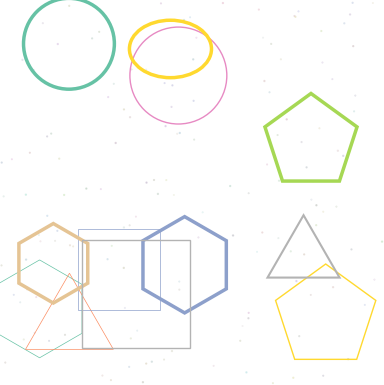[{"shape": "hexagon", "thickness": 0.5, "radius": 0.64, "center": [0.103, 0.198]}, {"shape": "circle", "thickness": 2.5, "radius": 0.59, "center": [0.179, 0.886]}, {"shape": "triangle", "thickness": 0.5, "radius": 0.66, "center": [0.18, 0.158]}, {"shape": "square", "thickness": 0.5, "radius": 0.53, "center": [0.309, 0.3]}, {"shape": "hexagon", "thickness": 2.5, "radius": 0.63, "center": [0.48, 0.312]}, {"shape": "circle", "thickness": 1, "radius": 0.63, "center": [0.463, 0.804]}, {"shape": "pentagon", "thickness": 2.5, "radius": 0.63, "center": [0.808, 0.631]}, {"shape": "pentagon", "thickness": 1, "radius": 0.68, "center": [0.846, 0.177]}, {"shape": "oval", "thickness": 2.5, "radius": 0.53, "center": [0.443, 0.873]}, {"shape": "hexagon", "thickness": 2.5, "radius": 0.52, "center": [0.138, 0.316]}, {"shape": "square", "thickness": 1, "radius": 0.7, "center": [0.354, 0.237]}, {"shape": "triangle", "thickness": 1.5, "radius": 0.54, "center": [0.788, 0.333]}]